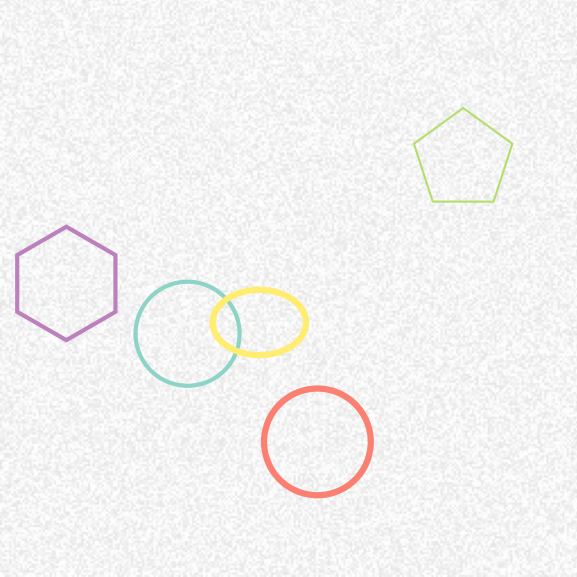[{"shape": "circle", "thickness": 2, "radius": 0.45, "center": [0.325, 0.421]}, {"shape": "circle", "thickness": 3, "radius": 0.46, "center": [0.55, 0.234]}, {"shape": "pentagon", "thickness": 1, "radius": 0.45, "center": [0.802, 0.723]}, {"shape": "hexagon", "thickness": 2, "radius": 0.49, "center": [0.115, 0.508]}, {"shape": "oval", "thickness": 3, "radius": 0.4, "center": [0.449, 0.441]}]